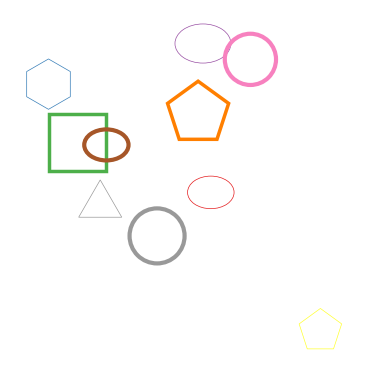[{"shape": "oval", "thickness": 0.5, "radius": 0.3, "center": [0.548, 0.5]}, {"shape": "hexagon", "thickness": 0.5, "radius": 0.33, "center": [0.126, 0.781]}, {"shape": "square", "thickness": 2.5, "radius": 0.37, "center": [0.201, 0.63]}, {"shape": "oval", "thickness": 0.5, "radius": 0.36, "center": [0.527, 0.887]}, {"shape": "pentagon", "thickness": 2.5, "radius": 0.42, "center": [0.515, 0.706]}, {"shape": "pentagon", "thickness": 0.5, "radius": 0.29, "center": [0.832, 0.141]}, {"shape": "oval", "thickness": 3, "radius": 0.29, "center": [0.276, 0.624]}, {"shape": "circle", "thickness": 3, "radius": 0.33, "center": [0.65, 0.846]}, {"shape": "circle", "thickness": 3, "radius": 0.36, "center": [0.408, 0.387]}, {"shape": "triangle", "thickness": 0.5, "radius": 0.32, "center": [0.26, 0.468]}]